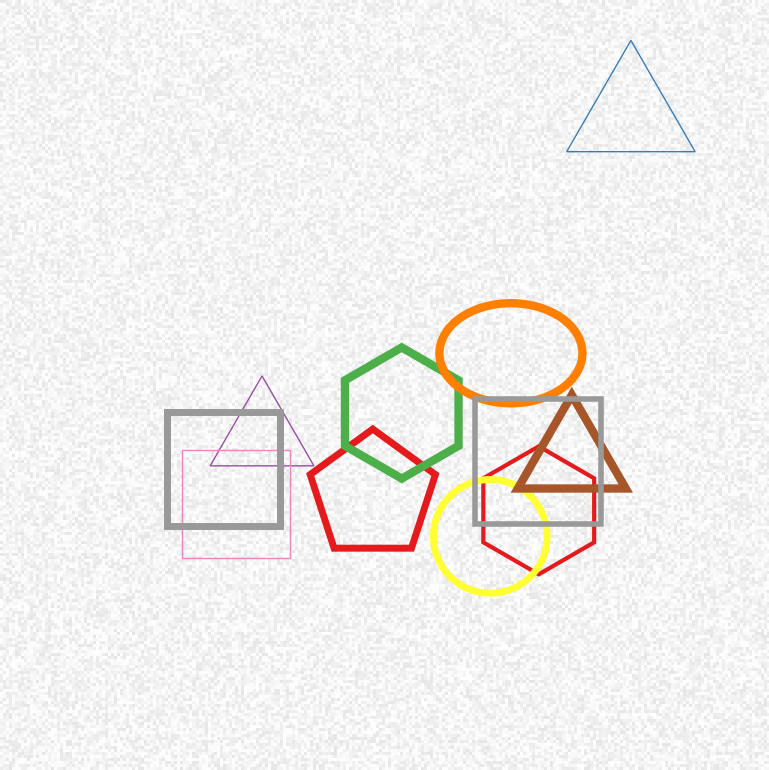[{"shape": "hexagon", "thickness": 1.5, "radius": 0.42, "center": [0.7, 0.337]}, {"shape": "pentagon", "thickness": 2.5, "radius": 0.43, "center": [0.484, 0.357]}, {"shape": "triangle", "thickness": 0.5, "radius": 0.48, "center": [0.819, 0.851]}, {"shape": "hexagon", "thickness": 3, "radius": 0.43, "center": [0.522, 0.464]}, {"shape": "triangle", "thickness": 0.5, "radius": 0.39, "center": [0.34, 0.434]}, {"shape": "oval", "thickness": 3, "radius": 0.46, "center": [0.664, 0.541]}, {"shape": "circle", "thickness": 2.5, "radius": 0.37, "center": [0.637, 0.303]}, {"shape": "triangle", "thickness": 3, "radius": 0.4, "center": [0.743, 0.406]}, {"shape": "square", "thickness": 0.5, "radius": 0.35, "center": [0.307, 0.345]}, {"shape": "square", "thickness": 2.5, "radius": 0.37, "center": [0.29, 0.391]}, {"shape": "square", "thickness": 2, "radius": 0.41, "center": [0.699, 0.4]}]